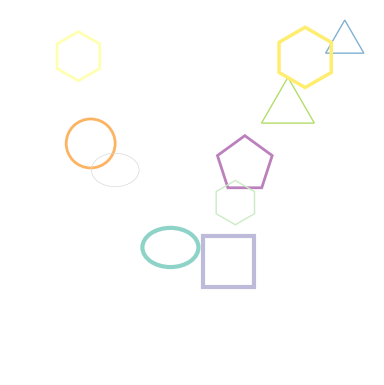[{"shape": "oval", "thickness": 3, "radius": 0.36, "center": [0.443, 0.357]}, {"shape": "hexagon", "thickness": 2, "radius": 0.32, "center": [0.204, 0.854]}, {"shape": "square", "thickness": 3, "radius": 0.33, "center": [0.594, 0.32]}, {"shape": "triangle", "thickness": 1, "radius": 0.29, "center": [0.895, 0.891]}, {"shape": "circle", "thickness": 2, "radius": 0.32, "center": [0.236, 0.627]}, {"shape": "triangle", "thickness": 1, "radius": 0.4, "center": [0.748, 0.72]}, {"shape": "oval", "thickness": 0.5, "radius": 0.31, "center": [0.299, 0.558]}, {"shape": "pentagon", "thickness": 2, "radius": 0.37, "center": [0.636, 0.573]}, {"shape": "hexagon", "thickness": 1, "radius": 0.29, "center": [0.611, 0.474]}, {"shape": "hexagon", "thickness": 2.5, "radius": 0.39, "center": [0.793, 0.851]}]